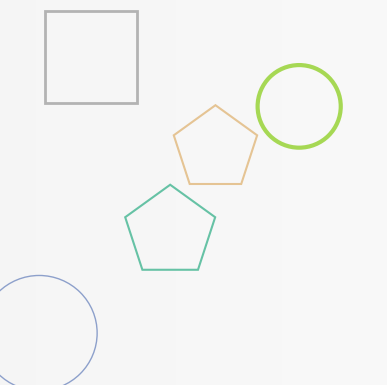[{"shape": "pentagon", "thickness": 1.5, "radius": 0.61, "center": [0.439, 0.398]}, {"shape": "circle", "thickness": 1, "radius": 0.75, "center": [0.101, 0.135]}, {"shape": "circle", "thickness": 3, "radius": 0.54, "center": [0.772, 0.724]}, {"shape": "pentagon", "thickness": 1.5, "radius": 0.57, "center": [0.556, 0.614]}, {"shape": "square", "thickness": 2, "radius": 0.6, "center": [0.235, 0.851]}]